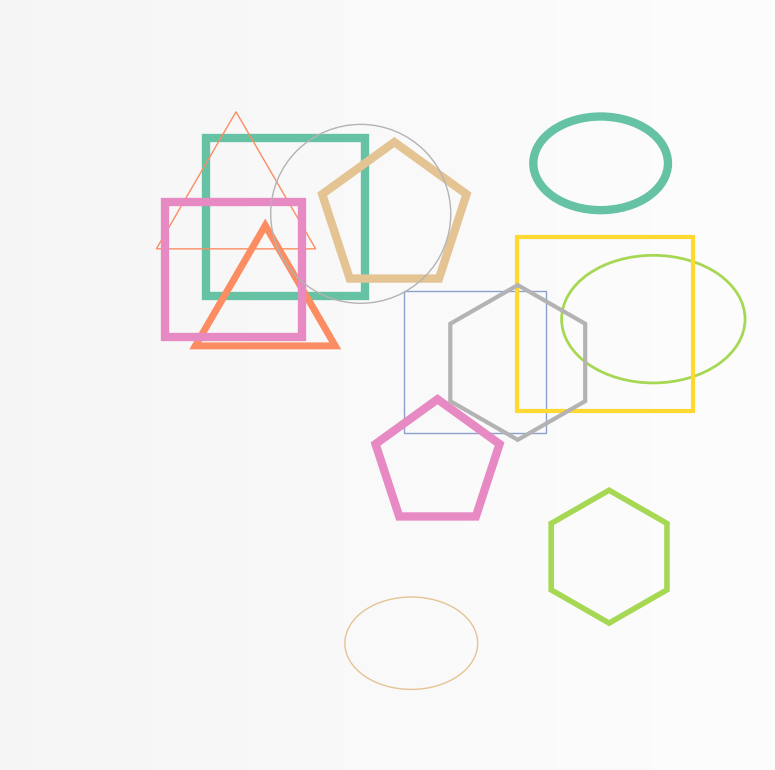[{"shape": "square", "thickness": 3, "radius": 0.51, "center": [0.368, 0.718]}, {"shape": "oval", "thickness": 3, "radius": 0.43, "center": [0.775, 0.788]}, {"shape": "triangle", "thickness": 0.5, "radius": 0.59, "center": [0.305, 0.736]}, {"shape": "triangle", "thickness": 2.5, "radius": 0.52, "center": [0.342, 0.603]}, {"shape": "square", "thickness": 0.5, "radius": 0.46, "center": [0.613, 0.53]}, {"shape": "square", "thickness": 3, "radius": 0.44, "center": [0.301, 0.65]}, {"shape": "pentagon", "thickness": 3, "radius": 0.42, "center": [0.565, 0.397]}, {"shape": "hexagon", "thickness": 2, "radius": 0.43, "center": [0.786, 0.277]}, {"shape": "oval", "thickness": 1, "radius": 0.59, "center": [0.843, 0.586]}, {"shape": "square", "thickness": 1.5, "radius": 0.57, "center": [0.781, 0.579]}, {"shape": "pentagon", "thickness": 3, "radius": 0.49, "center": [0.509, 0.717]}, {"shape": "oval", "thickness": 0.5, "radius": 0.43, "center": [0.531, 0.165]}, {"shape": "hexagon", "thickness": 1.5, "radius": 0.5, "center": [0.668, 0.529]}, {"shape": "circle", "thickness": 0.5, "radius": 0.58, "center": [0.465, 0.722]}]